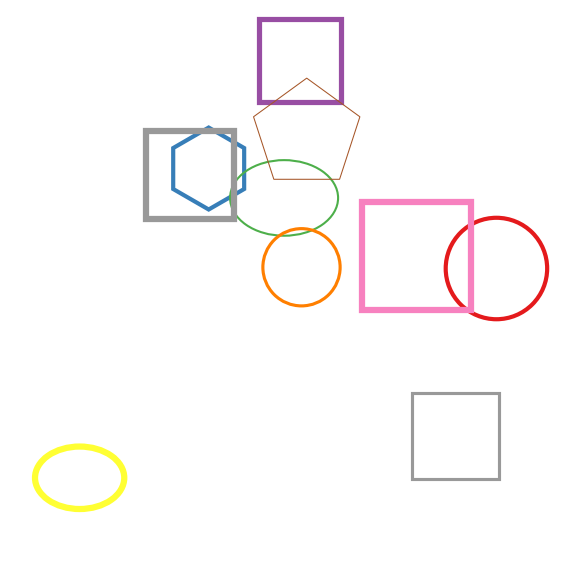[{"shape": "circle", "thickness": 2, "radius": 0.44, "center": [0.86, 0.534]}, {"shape": "hexagon", "thickness": 2, "radius": 0.35, "center": [0.361, 0.707]}, {"shape": "oval", "thickness": 1, "radius": 0.47, "center": [0.492, 0.656]}, {"shape": "square", "thickness": 2.5, "radius": 0.36, "center": [0.52, 0.894]}, {"shape": "circle", "thickness": 1.5, "radius": 0.33, "center": [0.522, 0.536]}, {"shape": "oval", "thickness": 3, "radius": 0.39, "center": [0.138, 0.172]}, {"shape": "pentagon", "thickness": 0.5, "radius": 0.48, "center": [0.531, 0.767]}, {"shape": "square", "thickness": 3, "radius": 0.47, "center": [0.721, 0.555]}, {"shape": "square", "thickness": 1.5, "radius": 0.37, "center": [0.789, 0.244]}, {"shape": "square", "thickness": 3, "radius": 0.38, "center": [0.329, 0.696]}]